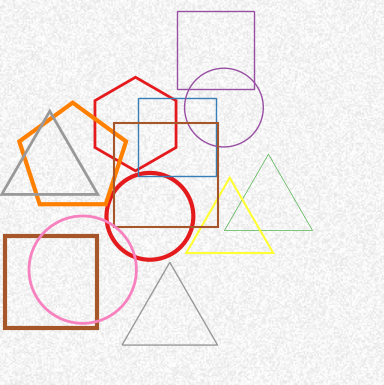[{"shape": "circle", "thickness": 3, "radius": 0.56, "center": [0.389, 0.438]}, {"shape": "hexagon", "thickness": 2, "radius": 0.61, "center": [0.352, 0.678]}, {"shape": "square", "thickness": 1, "radius": 0.51, "center": [0.46, 0.644]}, {"shape": "triangle", "thickness": 0.5, "radius": 0.66, "center": [0.697, 0.467]}, {"shape": "square", "thickness": 1, "radius": 0.5, "center": [0.559, 0.87]}, {"shape": "circle", "thickness": 1, "radius": 0.51, "center": [0.582, 0.721]}, {"shape": "pentagon", "thickness": 3, "radius": 0.73, "center": [0.189, 0.588]}, {"shape": "triangle", "thickness": 1.5, "radius": 0.65, "center": [0.597, 0.408]}, {"shape": "square", "thickness": 1.5, "radius": 0.67, "center": [0.431, 0.546]}, {"shape": "square", "thickness": 3, "radius": 0.6, "center": [0.132, 0.268]}, {"shape": "circle", "thickness": 2, "radius": 0.7, "center": [0.215, 0.3]}, {"shape": "triangle", "thickness": 1, "radius": 0.72, "center": [0.441, 0.175]}, {"shape": "triangle", "thickness": 2, "radius": 0.72, "center": [0.129, 0.567]}]